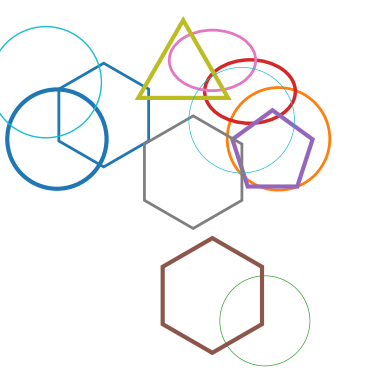[{"shape": "hexagon", "thickness": 2, "radius": 0.67, "center": [0.269, 0.701]}, {"shape": "circle", "thickness": 3, "radius": 0.64, "center": [0.148, 0.639]}, {"shape": "circle", "thickness": 2, "radius": 0.67, "center": [0.723, 0.639]}, {"shape": "circle", "thickness": 0.5, "radius": 0.59, "center": [0.688, 0.167]}, {"shape": "oval", "thickness": 2.5, "radius": 0.59, "center": [0.649, 0.762]}, {"shape": "pentagon", "thickness": 3, "radius": 0.55, "center": [0.708, 0.604]}, {"shape": "hexagon", "thickness": 3, "radius": 0.74, "center": [0.552, 0.233]}, {"shape": "oval", "thickness": 2, "radius": 0.56, "center": [0.552, 0.843]}, {"shape": "hexagon", "thickness": 2, "radius": 0.73, "center": [0.502, 0.553]}, {"shape": "triangle", "thickness": 3, "radius": 0.67, "center": [0.476, 0.813]}, {"shape": "circle", "thickness": 1, "radius": 0.72, "center": [0.119, 0.786]}, {"shape": "circle", "thickness": 0.5, "radius": 0.69, "center": [0.628, 0.688]}]